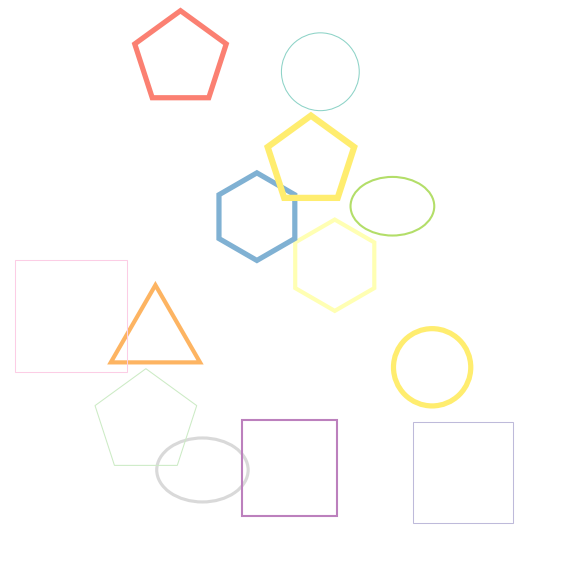[{"shape": "circle", "thickness": 0.5, "radius": 0.34, "center": [0.555, 0.875]}, {"shape": "hexagon", "thickness": 2, "radius": 0.4, "center": [0.58, 0.54]}, {"shape": "square", "thickness": 0.5, "radius": 0.43, "center": [0.801, 0.181]}, {"shape": "pentagon", "thickness": 2.5, "radius": 0.42, "center": [0.313, 0.897]}, {"shape": "hexagon", "thickness": 2.5, "radius": 0.38, "center": [0.445, 0.624]}, {"shape": "triangle", "thickness": 2, "radius": 0.45, "center": [0.269, 0.416]}, {"shape": "oval", "thickness": 1, "radius": 0.36, "center": [0.679, 0.642]}, {"shape": "square", "thickness": 0.5, "radius": 0.48, "center": [0.122, 0.451]}, {"shape": "oval", "thickness": 1.5, "radius": 0.4, "center": [0.351, 0.185]}, {"shape": "square", "thickness": 1, "radius": 0.41, "center": [0.501, 0.189]}, {"shape": "pentagon", "thickness": 0.5, "radius": 0.46, "center": [0.253, 0.268]}, {"shape": "circle", "thickness": 2.5, "radius": 0.33, "center": [0.748, 0.363]}, {"shape": "pentagon", "thickness": 3, "radius": 0.39, "center": [0.538, 0.72]}]